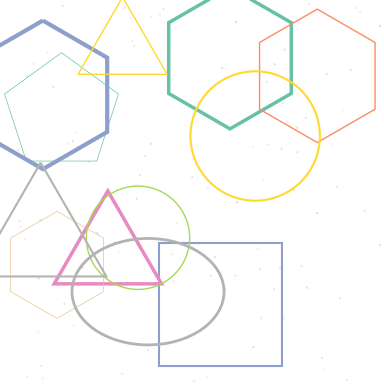[{"shape": "hexagon", "thickness": 2.5, "radius": 0.92, "center": [0.597, 0.849]}, {"shape": "pentagon", "thickness": 0.5, "radius": 0.78, "center": [0.16, 0.708]}, {"shape": "hexagon", "thickness": 1, "radius": 0.87, "center": [0.824, 0.803]}, {"shape": "square", "thickness": 1.5, "radius": 0.8, "center": [0.573, 0.209]}, {"shape": "hexagon", "thickness": 3, "radius": 0.96, "center": [0.111, 0.754]}, {"shape": "triangle", "thickness": 2.5, "radius": 0.8, "center": [0.28, 0.343]}, {"shape": "circle", "thickness": 1, "radius": 0.67, "center": [0.358, 0.382]}, {"shape": "triangle", "thickness": 1, "radius": 0.67, "center": [0.318, 0.874]}, {"shape": "circle", "thickness": 1.5, "radius": 0.84, "center": [0.663, 0.647]}, {"shape": "hexagon", "thickness": 0.5, "radius": 0.7, "center": [0.148, 0.312]}, {"shape": "triangle", "thickness": 1.5, "radius": 0.99, "center": [0.106, 0.38]}, {"shape": "oval", "thickness": 2, "radius": 0.99, "center": [0.384, 0.242]}]